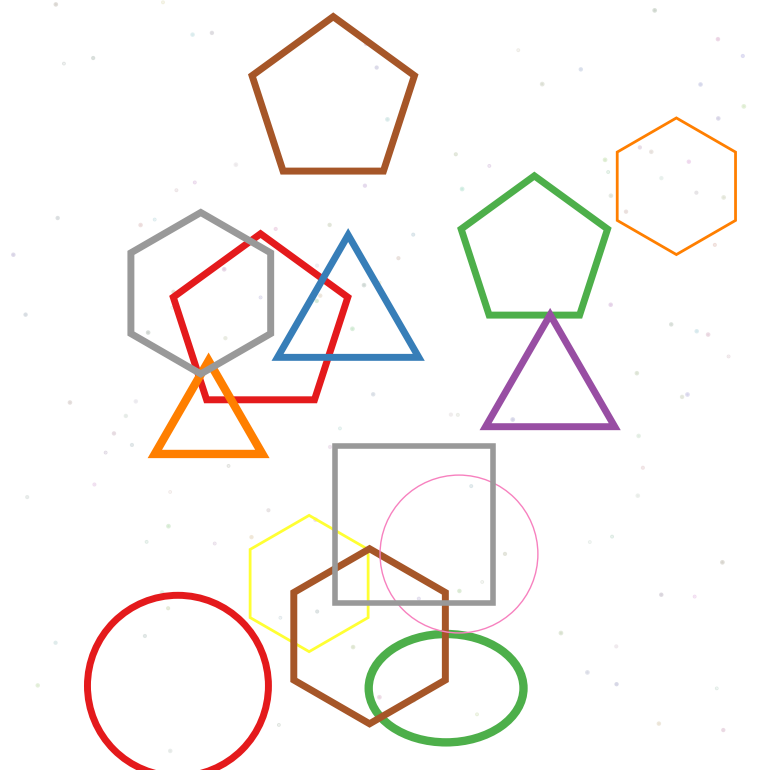[{"shape": "pentagon", "thickness": 2.5, "radius": 0.6, "center": [0.338, 0.577]}, {"shape": "circle", "thickness": 2.5, "radius": 0.59, "center": [0.231, 0.109]}, {"shape": "triangle", "thickness": 2.5, "radius": 0.53, "center": [0.452, 0.589]}, {"shape": "pentagon", "thickness": 2.5, "radius": 0.5, "center": [0.694, 0.672]}, {"shape": "oval", "thickness": 3, "radius": 0.5, "center": [0.579, 0.106]}, {"shape": "triangle", "thickness": 2.5, "radius": 0.48, "center": [0.714, 0.494]}, {"shape": "triangle", "thickness": 3, "radius": 0.4, "center": [0.271, 0.451]}, {"shape": "hexagon", "thickness": 1, "radius": 0.44, "center": [0.878, 0.758]}, {"shape": "hexagon", "thickness": 1, "radius": 0.44, "center": [0.401, 0.242]}, {"shape": "hexagon", "thickness": 2.5, "radius": 0.57, "center": [0.48, 0.174]}, {"shape": "pentagon", "thickness": 2.5, "radius": 0.55, "center": [0.433, 0.867]}, {"shape": "circle", "thickness": 0.5, "radius": 0.51, "center": [0.596, 0.28]}, {"shape": "square", "thickness": 2, "radius": 0.51, "center": [0.538, 0.319]}, {"shape": "hexagon", "thickness": 2.5, "radius": 0.52, "center": [0.261, 0.619]}]